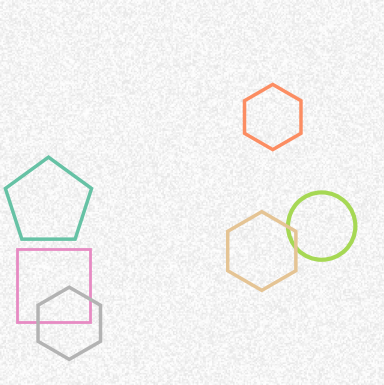[{"shape": "pentagon", "thickness": 2.5, "radius": 0.59, "center": [0.126, 0.474]}, {"shape": "hexagon", "thickness": 2.5, "radius": 0.42, "center": [0.708, 0.696]}, {"shape": "square", "thickness": 2, "radius": 0.47, "center": [0.139, 0.259]}, {"shape": "circle", "thickness": 3, "radius": 0.44, "center": [0.836, 0.413]}, {"shape": "hexagon", "thickness": 2.5, "radius": 0.51, "center": [0.68, 0.348]}, {"shape": "hexagon", "thickness": 2.5, "radius": 0.47, "center": [0.18, 0.16]}]